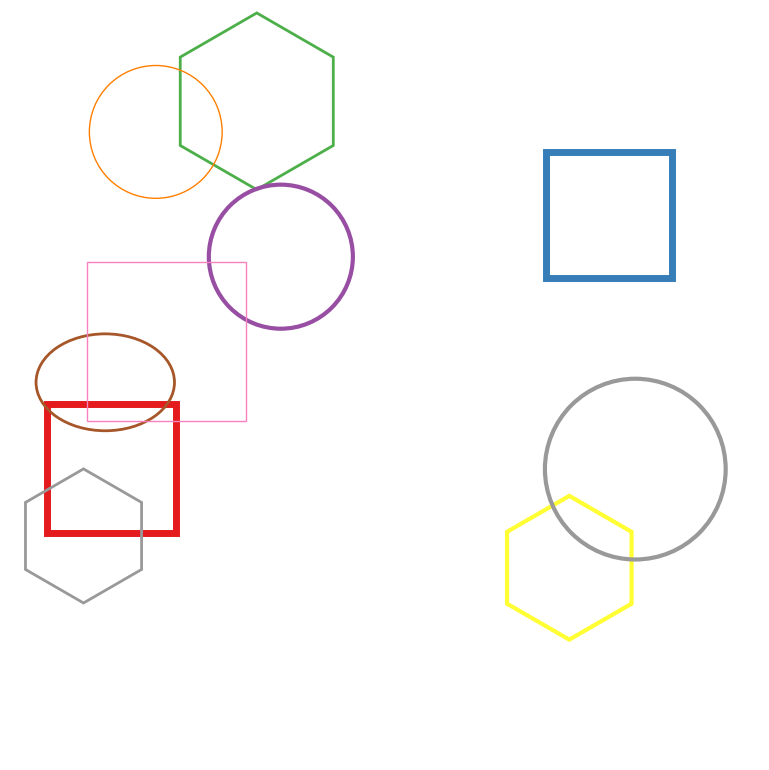[{"shape": "square", "thickness": 2.5, "radius": 0.42, "center": [0.144, 0.391]}, {"shape": "square", "thickness": 2.5, "radius": 0.41, "center": [0.791, 0.721]}, {"shape": "hexagon", "thickness": 1, "radius": 0.57, "center": [0.333, 0.868]}, {"shape": "circle", "thickness": 1.5, "radius": 0.47, "center": [0.365, 0.667]}, {"shape": "circle", "thickness": 0.5, "radius": 0.43, "center": [0.202, 0.829]}, {"shape": "hexagon", "thickness": 1.5, "radius": 0.47, "center": [0.739, 0.263]}, {"shape": "oval", "thickness": 1, "radius": 0.45, "center": [0.137, 0.503]}, {"shape": "square", "thickness": 0.5, "radius": 0.52, "center": [0.216, 0.556]}, {"shape": "hexagon", "thickness": 1, "radius": 0.44, "center": [0.108, 0.304]}, {"shape": "circle", "thickness": 1.5, "radius": 0.59, "center": [0.825, 0.391]}]